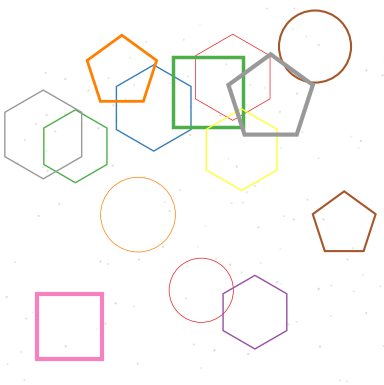[{"shape": "circle", "thickness": 0.5, "radius": 0.42, "center": [0.523, 0.246]}, {"shape": "hexagon", "thickness": 0.5, "radius": 0.56, "center": [0.605, 0.799]}, {"shape": "hexagon", "thickness": 1, "radius": 0.56, "center": [0.399, 0.719]}, {"shape": "square", "thickness": 2.5, "radius": 0.46, "center": [0.54, 0.761]}, {"shape": "hexagon", "thickness": 1, "radius": 0.47, "center": [0.196, 0.62]}, {"shape": "hexagon", "thickness": 1, "radius": 0.48, "center": [0.662, 0.189]}, {"shape": "pentagon", "thickness": 2, "radius": 0.47, "center": [0.317, 0.814]}, {"shape": "circle", "thickness": 0.5, "radius": 0.49, "center": [0.358, 0.442]}, {"shape": "hexagon", "thickness": 1, "radius": 0.53, "center": [0.628, 0.611]}, {"shape": "circle", "thickness": 1.5, "radius": 0.47, "center": [0.818, 0.879]}, {"shape": "pentagon", "thickness": 1.5, "radius": 0.43, "center": [0.894, 0.417]}, {"shape": "square", "thickness": 3, "radius": 0.42, "center": [0.18, 0.153]}, {"shape": "hexagon", "thickness": 1, "radius": 0.58, "center": [0.112, 0.651]}, {"shape": "pentagon", "thickness": 3, "radius": 0.58, "center": [0.703, 0.744]}]